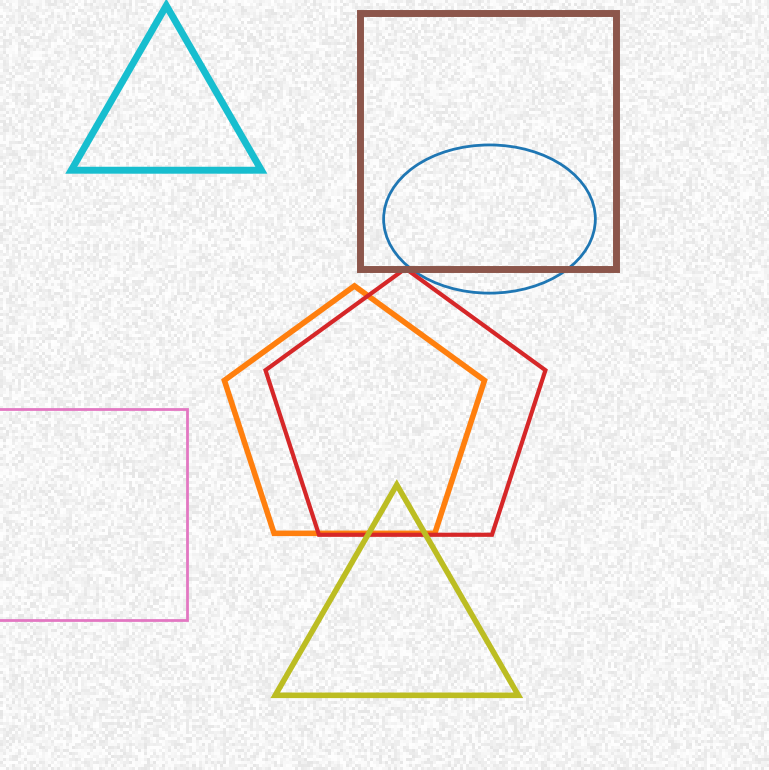[{"shape": "oval", "thickness": 1, "radius": 0.69, "center": [0.636, 0.716]}, {"shape": "pentagon", "thickness": 2, "radius": 0.89, "center": [0.46, 0.451]}, {"shape": "pentagon", "thickness": 1.5, "radius": 0.96, "center": [0.527, 0.46]}, {"shape": "square", "thickness": 2.5, "radius": 0.83, "center": [0.634, 0.817]}, {"shape": "square", "thickness": 1, "radius": 0.68, "center": [0.106, 0.332]}, {"shape": "triangle", "thickness": 2, "radius": 0.91, "center": [0.515, 0.188]}, {"shape": "triangle", "thickness": 2.5, "radius": 0.71, "center": [0.216, 0.85]}]